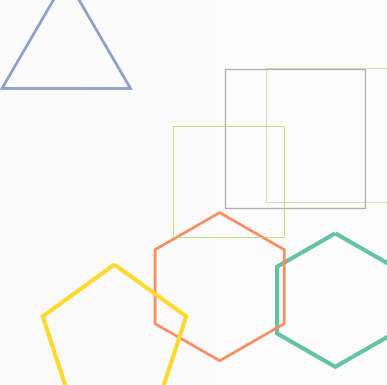[{"shape": "hexagon", "thickness": 3, "radius": 0.87, "center": [0.865, 0.221]}, {"shape": "hexagon", "thickness": 2, "radius": 0.96, "center": [0.567, 0.255]}, {"shape": "triangle", "thickness": 2, "radius": 0.96, "center": [0.171, 0.866]}, {"shape": "square", "thickness": 0.5, "radius": 0.72, "center": [0.589, 0.529]}, {"shape": "pentagon", "thickness": 3, "radius": 0.97, "center": [0.295, 0.118]}, {"shape": "square", "thickness": 0.5, "radius": 0.87, "center": [0.86, 0.65]}, {"shape": "square", "thickness": 1, "radius": 0.9, "center": [0.76, 0.641]}]